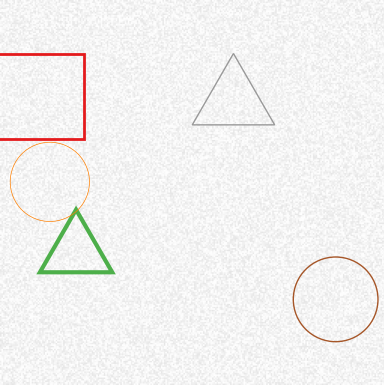[{"shape": "square", "thickness": 2, "radius": 0.55, "center": [0.107, 0.749]}, {"shape": "triangle", "thickness": 3, "radius": 0.54, "center": [0.198, 0.347]}, {"shape": "circle", "thickness": 0.5, "radius": 0.51, "center": [0.129, 0.528]}, {"shape": "circle", "thickness": 1, "radius": 0.55, "center": [0.872, 0.222]}, {"shape": "triangle", "thickness": 1, "radius": 0.62, "center": [0.606, 0.737]}]